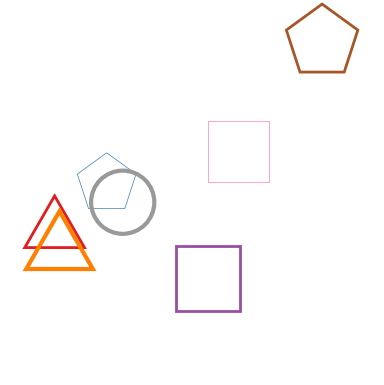[{"shape": "triangle", "thickness": 2, "radius": 0.45, "center": [0.142, 0.402]}, {"shape": "pentagon", "thickness": 0.5, "radius": 0.4, "center": [0.277, 0.523]}, {"shape": "square", "thickness": 2, "radius": 0.42, "center": [0.54, 0.277]}, {"shape": "triangle", "thickness": 3, "radius": 0.5, "center": [0.155, 0.351]}, {"shape": "pentagon", "thickness": 2, "radius": 0.49, "center": [0.837, 0.892]}, {"shape": "square", "thickness": 0.5, "radius": 0.4, "center": [0.62, 0.606]}, {"shape": "circle", "thickness": 3, "radius": 0.41, "center": [0.319, 0.475]}]